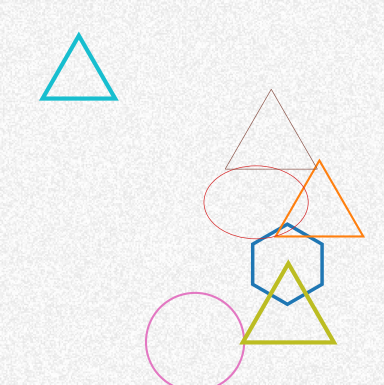[{"shape": "hexagon", "thickness": 2.5, "radius": 0.52, "center": [0.746, 0.314]}, {"shape": "triangle", "thickness": 1.5, "radius": 0.66, "center": [0.83, 0.452]}, {"shape": "oval", "thickness": 0.5, "radius": 0.68, "center": [0.665, 0.474]}, {"shape": "triangle", "thickness": 0.5, "radius": 0.69, "center": [0.705, 0.63]}, {"shape": "circle", "thickness": 1.5, "radius": 0.64, "center": [0.507, 0.112]}, {"shape": "triangle", "thickness": 3, "radius": 0.68, "center": [0.749, 0.179]}, {"shape": "triangle", "thickness": 3, "radius": 0.54, "center": [0.205, 0.798]}]